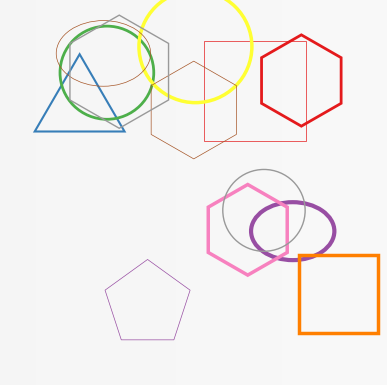[{"shape": "square", "thickness": 0.5, "radius": 0.65, "center": [0.658, 0.764]}, {"shape": "hexagon", "thickness": 2, "radius": 0.59, "center": [0.778, 0.791]}, {"shape": "triangle", "thickness": 1.5, "radius": 0.67, "center": [0.205, 0.725]}, {"shape": "circle", "thickness": 2, "radius": 0.6, "center": [0.276, 0.811]}, {"shape": "pentagon", "thickness": 0.5, "radius": 0.58, "center": [0.381, 0.211]}, {"shape": "oval", "thickness": 3, "radius": 0.54, "center": [0.755, 0.4]}, {"shape": "square", "thickness": 2.5, "radius": 0.51, "center": [0.873, 0.236]}, {"shape": "circle", "thickness": 2.5, "radius": 0.73, "center": [0.504, 0.879]}, {"shape": "oval", "thickness": 0.5, "radius": 0.61, "center": [0.267, 0.861]}, {"shape": "hexagon", "thickness": 0.5, "radius": 0.63, "center": [0.5, 0.714]}, {"shape": "hexagon", "thickness": 2.5, "radius": 0.59, "center": [0.639, 0.403]}, {"shape": "hexagon", "thickness": 1, "radius": 0.73, "center": [0.308, 0.814]}, {"shape": "circle", "thickness": 1, "radius": 0.53, "center": [0.681, 0.454]}]